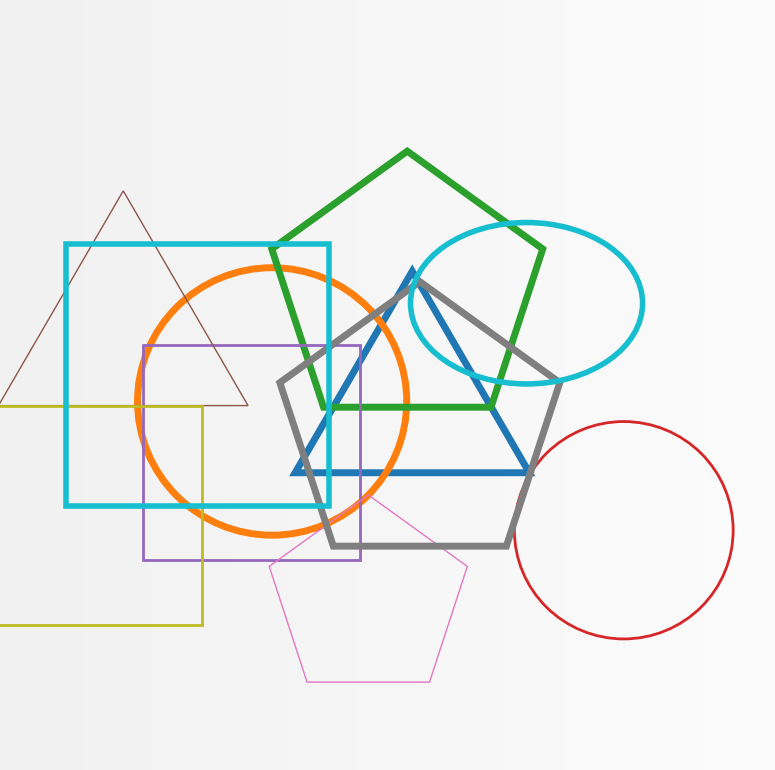[{"shape": "triangle", "thickness": 2.5, "radius": 0.87, "center": [0.532, 0.473]}, {"shape": "circle", "thickness": 2.5, "radius": 0.87, "center": [0.351, 0.479]}, {"shape": "pentagon", "thickness": 2.5, "radius": 0.92, "center": [0.526, 0.62]}, {"shape": "circle", "thickness": 1, "radius": 0.71, "center": [0.805, 0.311]}, {"shape": "square", "thickness": 1, "radius": 0.7, "center": [0.324, 0.413]}, {"shape": "triangle", "thickness": 0.5, "radius": 0.93, "center": [0.159, 0.566]}, {"shape": "pentagon", "thickness": 0.5, "radius": 0.67, "center": [0.475, 0.223]}, {"shape": "pentagon", "thickness": 2.5, "radius": 0.95, "center": [0.542, 0.444]}, {"shape": "square", "thickness": 1, "radius": 0.71, "center": [0.119, 0.331]}, {"shape": "oval", "thickness": 2, "radius": 0.75, "center": [0.679, 0.606]}, {"shape": "square", "thickness": 2, "radius": 0.85, "center": [0.255, 0.513]}]